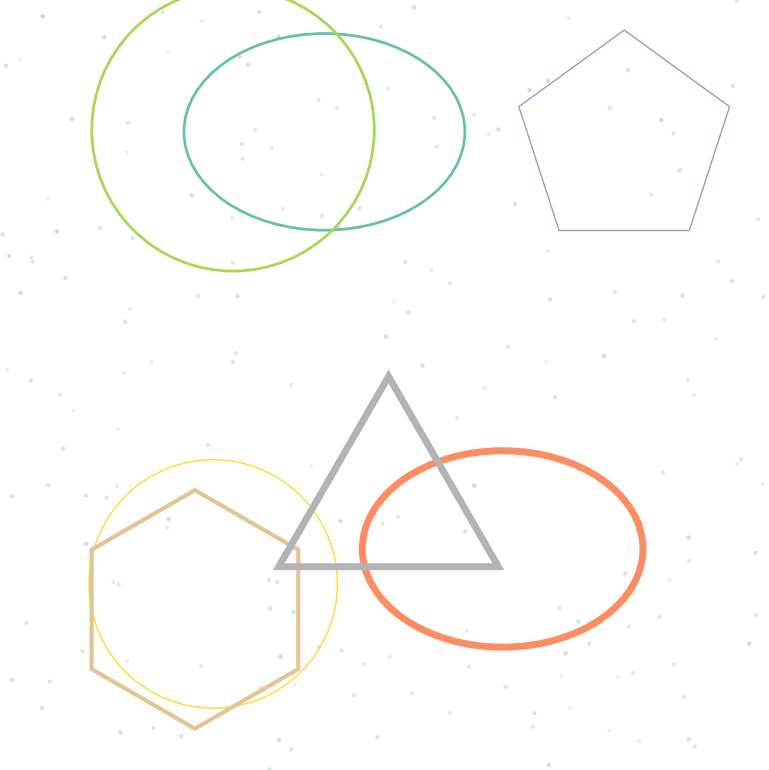[{"shape": "oval", "thickness": 1, "radius": 0.91, "center": [0.421, 0.829]}, {"shape": "oval", "thickness": 2.5, "radius": 0.91, "center": [0.653, 0.287]}, {"shape": "pentagon", "thickness": 0.5, "radius": 0.72, "center": [0.811, 0.817]}, {"shape": "circle", "thickness": 1, "radius": 0.92, "center": [0.303, 0.831]}, {"shape": "circle", "thickness": 0.5, "radius": 0.81, "center": [0.277, 0.242]}, {"shape": "hexagon", "thickness": 1.5, "radius": 0.77, "center": [0.253, 0.209]}, {"shape": "triangle", "thickness": 2.5, "radius": 0.82, "center": [0.505, 0.346]}]